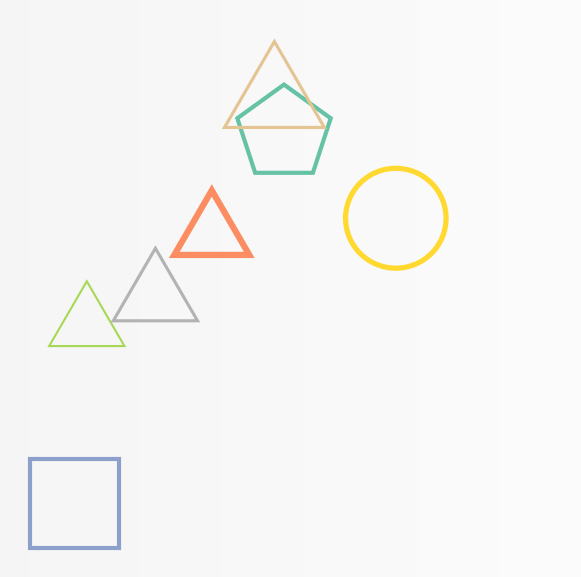[{"shape": "pentagon", "thickness": 2, "radius": 0.42, "center": [0.489, 0.768]}, {"shape": "triangle", "thickness": 3, "radius": 0.37, "center": [0.364, 0.595]}, {"shape": "square", "thickness": 2, "radius": 0.39, "center": [0.128, 0.127]}, {"shape": "triangle", "thickness": 1, "radius": 0.37, "center": [0.149, 0.437]}, {"shape": "circle", "thickness": 2.5, "radius": 0.43, "center": [0.681, 0.621]}, {"shape": "triangle", "thickness": 1.5, "radius": 0.5, "center": [0.472, 0.828]}, {"shape": "triangle", "thickness": 1.5, "radius": 0.42, "center": [0.267, 0.485]}]